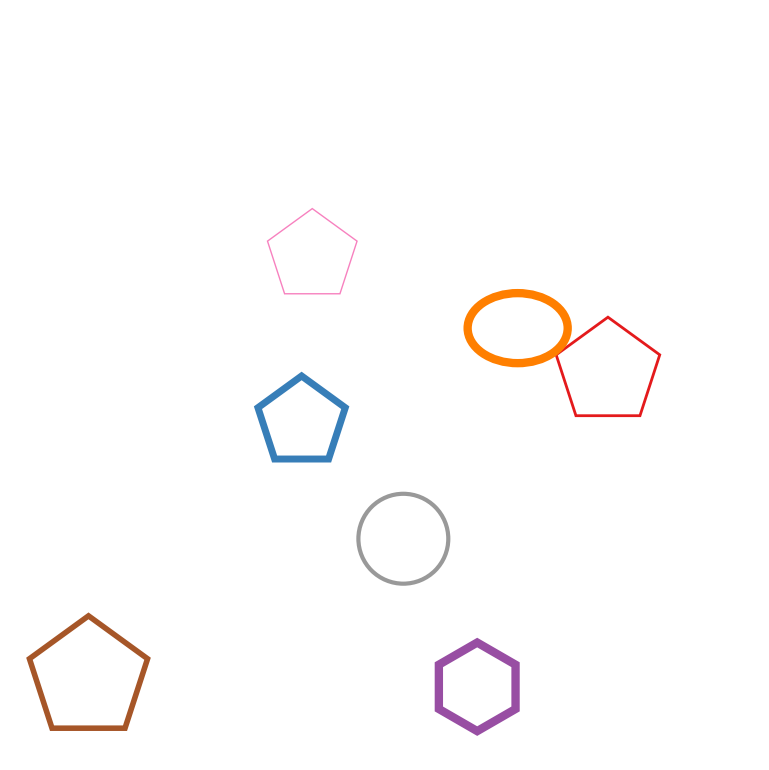[{"shape": "pentagon", "thickness": 1, "radius": 0.35, "center": [0.79, 0.517]}, {"shape": "pentagon", "thickness": 2.5, "radius": 0.3, "center": [0.392, 0.452]}, {"shape": "hexagon", "thickness": 3, "radius": 0.29, "center": [0.62, 0.108]}, {"shape": "oval", "thickness": 3, "radius": 0.32, "center": [0.672, 0.574]}, {"shape": "pentagon", "thickness": 2, "radius": 0.4, "center": [0.115, 0.12]}, {"shape": "pentagon", "thickness": 0.5, "radius": 0.31, "center": [0.406, 0.668]}, {"shape": "circle", "thickness": 1.5, "radius": 0.29, "center": [0.524, 0.3]}]